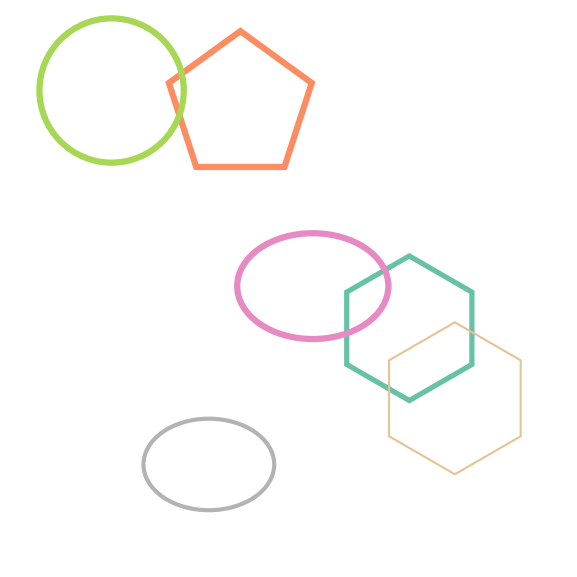[{"shape": "hexagon", "thickness": 2.5, "radius": 0.63, "center": [0.709, 0.431]}, {"shape": "pentagon", "thickness": 3, "radius": 0.65, "center": [0.416, 0.815]}, {"shape": "oval", "thickness": 3, "radius": 0.65, "center": [0.542, 0.504]}, {"shape": "circle", "thickness": 3, "radius": 0.62, "center": [0.193, 0.842]}, {"shape": "hexagon", "thickness": 1, "radius": 0.66, "center": [0.788, 0.309]}, {"shape": "oval", "thickness": 2, "radius": 0.57, "center": [0.362, 0.195]}]